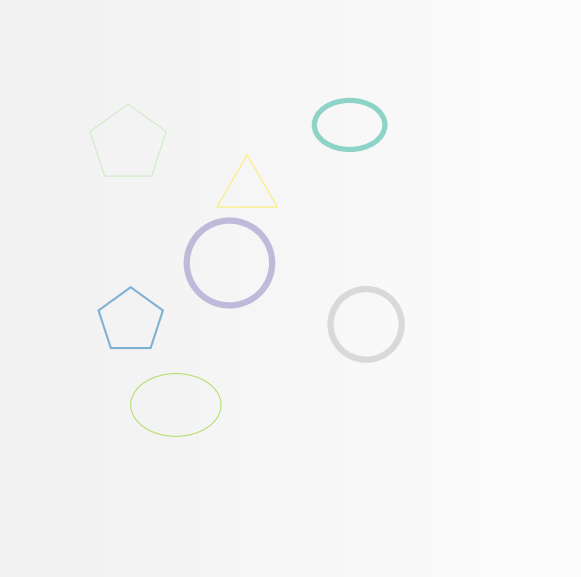[{"shape": "oval", "thickness": 2.5, "radius": 0.3, "center": [0.602, 0.783]}, {"shape": "circle", "thickness": 3, "radius": 0.37, "center": [0.395, 0.544]}, {"shape": "pentagon", "thickness": 1, "radius": 0.29, "center": [0.225, 0.444]}, {"shape": "oval", "thickness": 0.5, "radius": 0.39, "center": [0.303, 0.298]}, {"shape": "circle", "thickness": 3, "radius": 0.31, "center": [0.63, 0.437]}, {"shape": "pentagon", "thickness": 0.5, "radius": 0.34, "center": [0.22, 0.75]}, {"shape": "triangle", "thickness": 0.5, "radius": 0.3, "center": [0.425, 0.671]}]